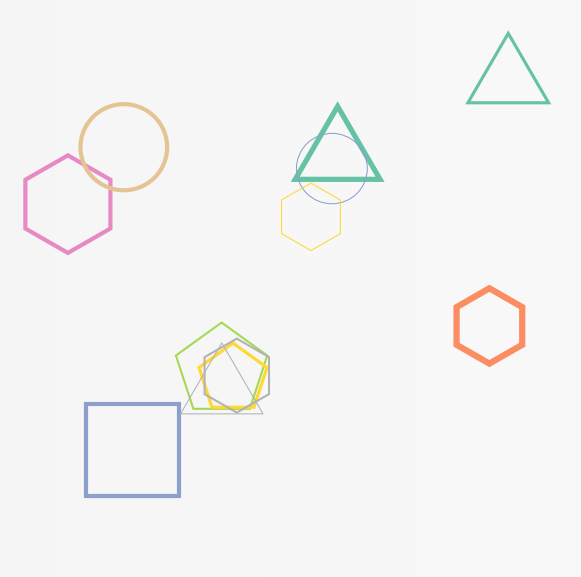[{"shape": "triangle", "thickness": 2.5, "radius": 0.42, "center": [0.581, 0.731]}, {"shape": "triangle", "thickness": 1.5, "radius": 0.4, "center": [0.874, 0.861]}, {"shape": "hexagon", "thickness": 3, "radius": 0.33, "center": [0.842, 0.435]}, {"shape": "circle", "thickness": 0.5, "radius": 0.3, "center": [0.571, 0.707]}, {"shape": "square", "thickness": 2, "radius": 0.4, "center": [0.228, 0.221]}, {"shape": "hexagon", "thickness": 2, "radius": 0.42, "center": [0.117, 0.646]}, {"shape": "pentagon", "thickness": 1, "radius": 0.41, "center": [0.381, 0.358]}, {"shape": "pentagon", "thickness": 1.5, "radius": 0.31, "center": [0.401, 0.344]}, {"shape": "hexagon", "thickness": 0.5, "radius": 0.29, "center": [0.535, 0.624]}, {"shape": "circle", "thickness": 2, "radius": 0.37, "center": [0.213, 0.744]}, {"shape": "triangle", "thickness": 0.5, "radius": 0.41, "center": [0.382, 0.323]}, {"shape": "hexagon", "thickness": 1, "radius": 0.32, "center": [0.407, 0.349]}]